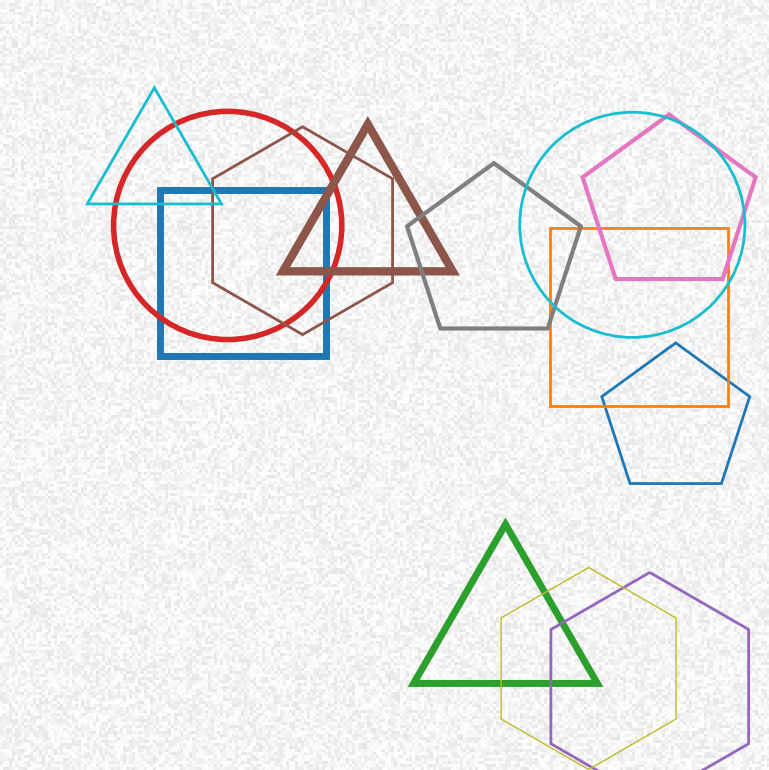[{"shape": "square", "thickness": 2.5, "radius": 0.54, "center": [0.316, 0.645]}, {"shape": "pentagon", "thickness": 1, "radius": 0.5, "center": [0.878, 0.454]}, {"shape": "square", "thickness": 1, "radius": 0.58, "center": [0.83, 0.588]}, {"shape": "triangle", "thickness": 2.5, "radius": 0.69, "center": [0.657, 0.181]}, {"shape": "circle", "thickness": 2, "radius": 0.74, "center": [0.296, 0.707]}, {"shape": "hexagon", "thickness": 1, "radius": 0.74, "center": [0.844, 0.108]}, {"shape": "triangle", "thickness": 3, "radius": 0.64, "center": [0.478, 0.711]}, {"shape": "hexagon", "thickness": 1, "radius": 0.67, "center": [0.393, 0.7]}, {"shape": "pentagon", "thickness": 1.5, "radius": 0.59, "center": [0.869, 0.733]}, {"shape": "pentagon", "thickness": 1.5, "radius": 0.59, "center": [0.642, 0.669]}, {"shape": "hexagon", "thickness": 0.5, "radius": 0.66, "center": [0.764, 0.132]}, {"shape": "triangle", "thickness": 1, "radius": 0.5, "center": [0.2, 0.785]}, {"shape": "circle", "thickness": 1, "radius": 0.73, "center": [0.821, 0.708]}]